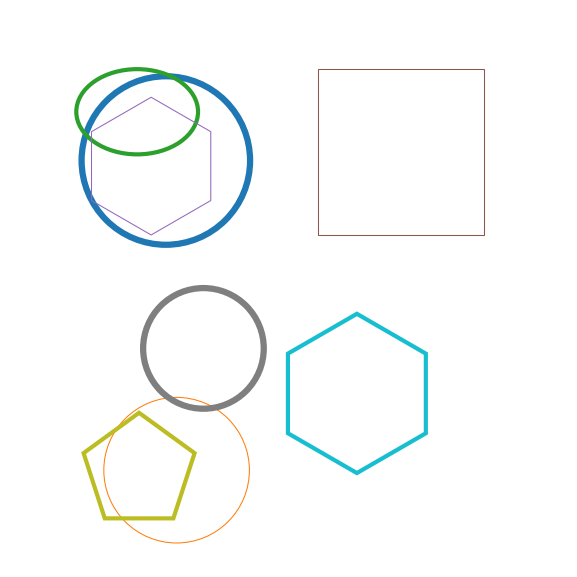[{"shape": "circle", "thickness": 3, "radius": 0.73, "center": [0.287, 0.721]}, {"shape": "circle", "thickness": 0.5, "radius": 0.63, "center": [0.306, 0.185]}, {"shape": "oval", "thickness": 2, "radius": 0.53, "center": [0.238, 0.806]}, {"shape": "hexagon", "thickness": 0.5, "radius": 0.6, "center": [0.262, 0.712]}, {"shape": "square", "thickness": 0.5, "radius": 0.72, "center": [0.694, 0.736]}, {"shape": "circle", "thickness": 3, "radius": 0.52, "center": [0.352, 0.396]}, {"shape": "pentagon", "thickness": 2, "radius": 0.51, "center": [0.241, 0.183]}, {"shape": "hexagon", "thickness": 2, "radius": 0.69, "center": [0.618, 0.318]}]